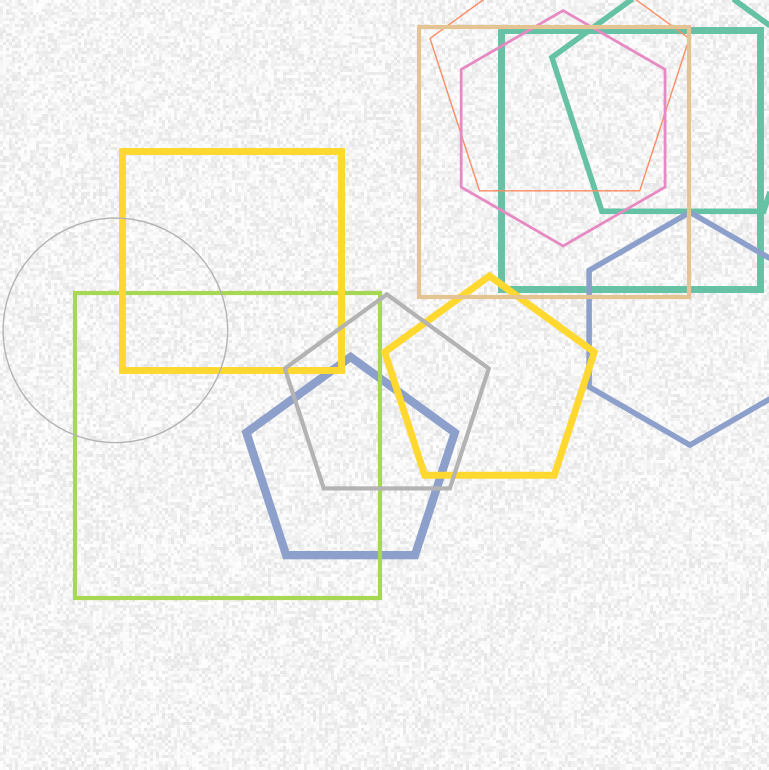[{"shape": "pentagon", "thickness": 2, "radius": 0.89, "center": [0.887, 0.87]}, {"shape": "square", "thickness": 2.5, "radius": 0.84, "center": [0.819, 0.793]}, {"shape": "pentagon", "thickness": 0.5, "radius": 0.89, "center": [0.727, 0.895]}, {"shape": "hexagon", "thickness": 2, "radius": 0.76, "center": [0.896, 0.573]}, {"shape": "pentagon", "thickness": 3, "radius": 0.71, "center": [0.455, 0.394]}, {"shape": "hexagon", "thickness": 1, "radius": 0.76, "center": [0.731, 0.833]}, {"shape": "square", "thickness": 1.5, "radius": 0.99, "center": [0.296, 0.422]}, {"shape": "pentagon", "thickness": 2.5, "radius": 0.72, "center": [0.636, 0.499]}, {"shape": "square", "thickness": 2.5, "radius": 0.71, "center": [0.301, 0.661]}, {"shape": "square", "thickness": 1.5, "radius": 0.88, "center": [0.719, 0.789]}, {"shape": "circle", "thickness": 0.5, "radius": 0.73, "center": [0.15, 0.571]}, {"shape": "pentagon", "thickness": 1.5, "radius": 0.7, "center": [0.502, 0.478]}]